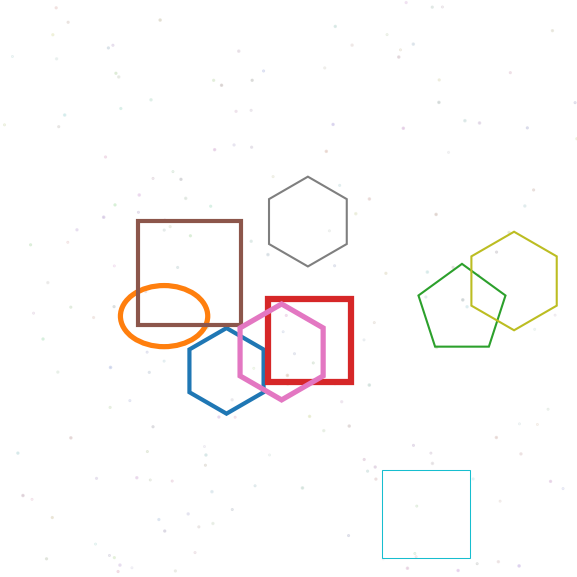[{"shape": "hexagon", "thickness": 2, "radius": 0.37, "center": [0.392, 0.357]}, {"shape": "oval", "thickness": 2.5, "radius": 0.38, "center": [0.284, 0.452]}, {"shape": "pentagon", "thickness": 1, "radius": 0.4, "center": [0.8, 0.463]}, {"shape": "square", "thickness": 3, "radius": 0.36, "center": [0.536, 0.409]}, {"shape": "square", "thickness": 2, "radius": 0.45, "center": [0.328, 0.526]}, {"shape": "hexagon", "thickness": 2.5, "radius": 0.42, "center": [0.488, 0.39]}, {"shape": "hexagon", "thickness": 1, "radius": 0.39, "center": [0.533, 0.615]}, {"shape": "hexagon", "thickness": 1, "radius": 0.43, "center": [0.89, 0.513]}, {"shape": "square", "thickness": 0.5, "radius": 0.38, "center": [0.737, 0.11]}]